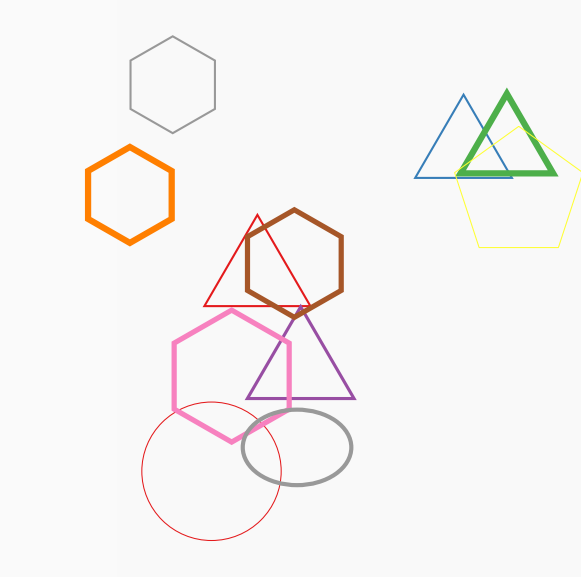[{"shape": "circle", "thickness": 0.5, "radius": 0.6, "center": [0.364, 0.183]}, {"shape": "triangle", "thickness": 1, "radius": 0.53, "center": [0.443, 0.522]}, {"shape": "triangle", "thickness": 1, "radius": 0.48, "center": [0.798, 0.739]}, {"shape": "triangle", "thickness": 3, "radius": 0.46, "center": [0.872, 0.745]}, {"shape": "triangle", "thickness": 1.5, "radius": 0.53, "center": [0.517, 0.362]}, {"shape": "hexagon", "thickness": 3, "radius": 0.42, "center": [0.223, 0.662]}, {"shape": "pentagon", "thickness": 0.5, "radius": 0.58, "center": [0.892, 0.664]}, {"shape": "hexagon", "thickness": 2.5, "radius": 0.47, "center": [0.506, 0.543]}, {"shape": "hexagon", "thickness": 2.5, "radius": 0.57, "center": [0.399, 0.348]}, {"shape": "oval", "thickness": 2, "radius": 0.47, "center": [0.511, 0.224]}, {"shape": "hexagon", "thickness": 1, "radius": 0.42, "center": [0.297, 0.852]}]